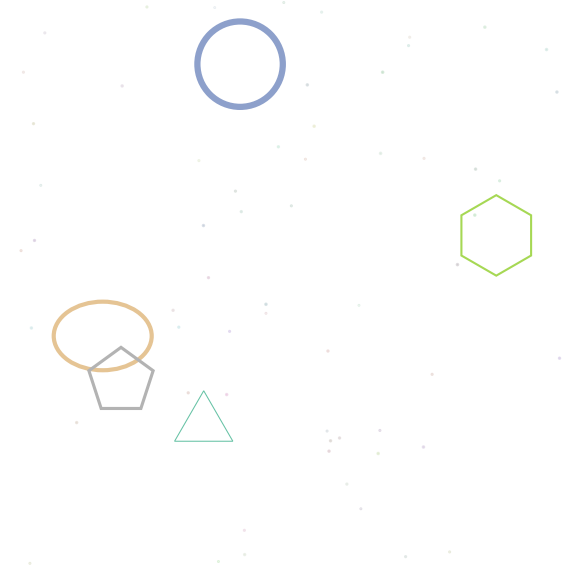[{"shape": "triangle", "thickness": 0.5, "radius": 0.29, "center": [0.353, 0.264]}, {"shape": "circle", "thickness": 3, "radius": 0.37, "center": [0.416, 0.888]}, {"shape": "hexagon", "thickness": 1, "radius": 0.35, "center": [0.859, 0.592]}, {"shape": "oval", "thickness": 2, "radius": 0.42, "center": [0.178, 0.417]}, {"shape": "pentagon", "thickness": 1.5, "radius": 0.29, "center": [0.21, 0.339]}]